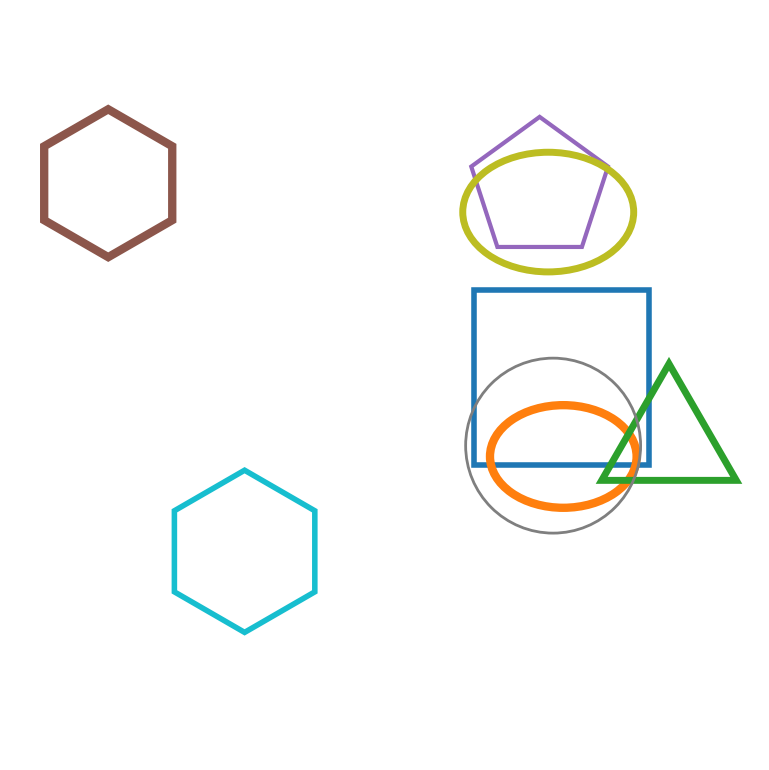[{"shape": "square", "thickness": 2, "radius": 0.57, "center": [0.73, 0.51]}, {"shape": "oval", "thickness": 3, "radius": 0.48, "center": [0.732, 0.407]}, {"shape": "triangle", "thickness": 2.5, "radius": 0.5, "center": [0.869, 0.427]}, {"shape": "pentagon", "thickness": 1.5, "radius": 0.47, "center": [0.701, 0.755]}, {"shape": "hexagon", "thickness": 3, "radius": 0.48, "center": [0.141, 0.762]}, {"shape": "circle", "thickness": 1, "radius": 0.57, "center": [0.718, 0.421]}, {"shape": "oval", "thickness": 2.5, "radius": 0.56, "center": [0.712, 0.725]}, {"shape": "hexagon", "thickness": 2, "radius": 0.53, "center": [0.318, 0.284]}]